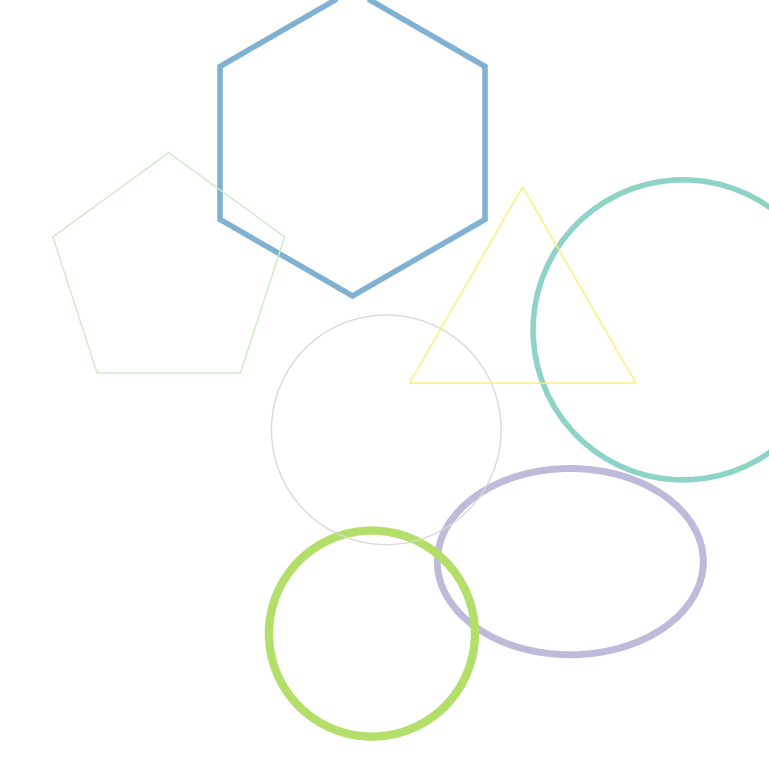[{"shape": "circle", "thickness": 2, "radius": 0.97, "center": [0.887, 0.572]}, {"shape": "oval", "thickness": 2.5, "radius": 0.86, "center": [0.741, 0.271]}, {"shape": "hexagon", "thickness": 2, "radius": 0.99, "center": [0.458, 0.814]}, {"shape": "circle", "thickness": 3, "radius": 0.67, "center": [0.483, 0.177]}, {"shape": "circle", "thickness": 0.5, "radius": 0.75, "center": [0.502, 0.442]}, {"shape": "pentagon", "thickness": 0.5, "radius": 0.79, "center": [0.219, 0.644]}, {"shape": "triangle", "thickness": 0.5, "radius": 0.85, "center": [0.679, 0.587]}]